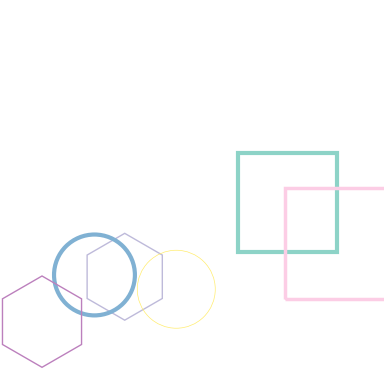[{"shape": "square", "thickness": 3, "radius": 0.64, "center": [0.746, 0.473]}, {"shape": "hexagon", "thickness": 1, "radius": 0.56, "center": [0.324, 0.281]}, {"shape": "circle", "thickness": 3, "radius": 0.53, "center": [0.245, 0.286]}, {"shape": "square", "thickness": 2.5, "radius": 0.72, "center": [0.884, 0.368]}, {"shape": "hexagon", "thickness": 1, "radius": 0.59, "center": [0.109, 0.165]}, {"shape": "circle", "thickness": 0.5, "radius": 0.51, "center": [0.458, 0.249]}]